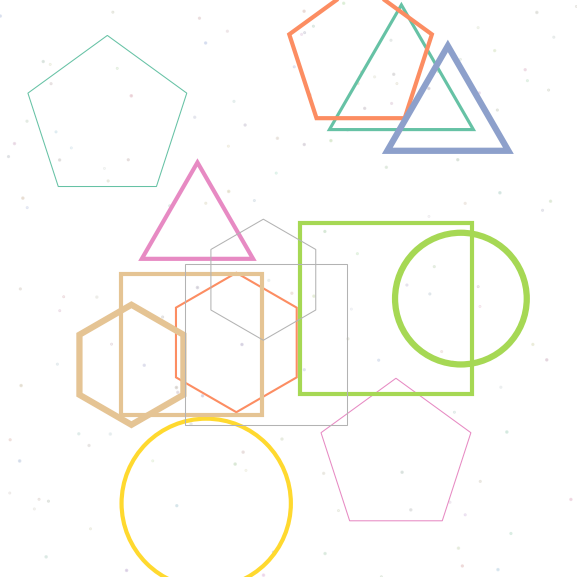[{"shape": "triangle", "thickness": 1.5, "radius": 0.72, "center": [0.695, 0.847]}, {"shape": "pentagon", "thickness": 0.5, "radius": 0.72, "center": [0.186, 0.793]}, {"shape": "pentagon", "thickness": 2, "radius": 0.65, "center": [0.624, 0.9]}, {"shape": "hexagon", "thickness": 1, "radius": 0.6, "center": [0.409, 0.406]}, {"shape": "triangle", "thickness": 3, "radius": 0.61, "center": [0.775, 0.799]}, {"shape": "pentagon", "thickness": 0.5, "radius": 0.68, "center": [0.686, 0.208]}, {"shape": "triangle", "thickness": 2, "radius": 0.56, "center": [0.342, 0.607]}, {"shape": "circle", "thickness": 3, "radius": 0.57, "center": [0.798, 0.482]}, {"shape": "square", "thickness": 2, "radius": 0.74, "center": [0.668, 0.465]}, {"shape": "circle", "thickness": 2, "radius": 0.73, "center": [0.357, 0.128]}, {"shape": "square", "thickness": 2, "radius": 0.61, "center": [0.331, 0.403]}, {"shape": "hexagon", "thickness": 3, "radius": 0.52, "center": [0.228, 0.368]}, {"shape": "square", "thickness": 0.5, "radius": 0.7, "center": [0.461, 0.402]}, {"shape": "hexagon", "thickness": 0.5, "radius": 0.52, "center": [0.456, 0.515]}]